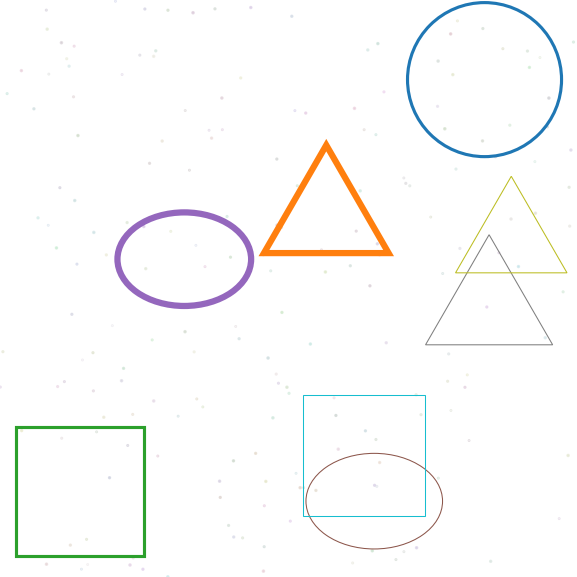[{"shape": "circle", "thickness": 1.5, "radius": 0.67, "center": [0.839, 0.861]}, {"shape": "triangle", "thickness": 3, "radius": 0.62, "center": [0.565, 0.623]}, {"shape": "square", "thickness": 1.5, "radius": 0.56, "center": [0.138, 0.148]}, {"shape": "oval", "thickness": 3, "radius": 0.58, "center": [0.319, 0.55]}, {"shape": "oval", "thickness": 0.5, "radius": 0.59, "center": [0.648, 0.131]}, {"shape": "triangle", "thickness": 0.5, "radius": 0.64, "center": [0.847, 0.466]}, {"shape": "triangle", "thickness": 0.5, "radius": 0.56, "center": [0.885, 0.582]}, {"shape": "square", "thickness": 0.5, "radius": 0.53, "center": [0.63, 0.211]}]